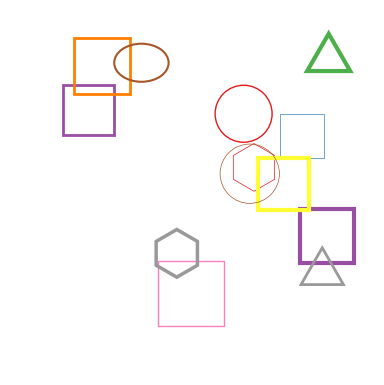[{"shape": "circle", "thickness": 1, "radius": 0.37, "center": [0.633, 0.705]}, {"shape": "hexagon", "thickness": 0.5, "radius": 0.31, "center": [0.66, 0.565]}, {"shape": "square", "thickness": 0.5, "radius": 0.29, "center": [0.785, 0.647]}, {"shape": "triangle", "thickness": 3, "radius": 0.32, "center": [0.854, 0.848]}, {"shape": "square", "thickness": 2, "radius": 0.33, "center": [0.23, 0.714]}, {"shape": "square", "thickness": 3, "radius": 0.35, "center": [0.849, 0.388]}, {"shape": "square", "thickness": 2, "radius": 0.36, "center": [0.265, 0.829]}, {"shape": "square", "thickness": 3, "radius": 0.33, "center": [0.737, 0.522]}, {"shape": "oval", "thickness": 1.5, "radius": 0.35, "center": [0.367, 0.837]}, {"shape": "circle", "thickness": 0.5, "radius": 0.39, "center": [0.649, 0.549]}, {"shape": "square", "thickness": 1, "radius": 0.42, "center": [0.496, 0.237]}, {"shape": "hexagon", "thickness": 2.5, "radius": 0.31, "center": [0.459, 0.342]}, {"shape": "triangle", "thickness": 2, "radius": 0.32, "center": [0.837, 0.293]}]